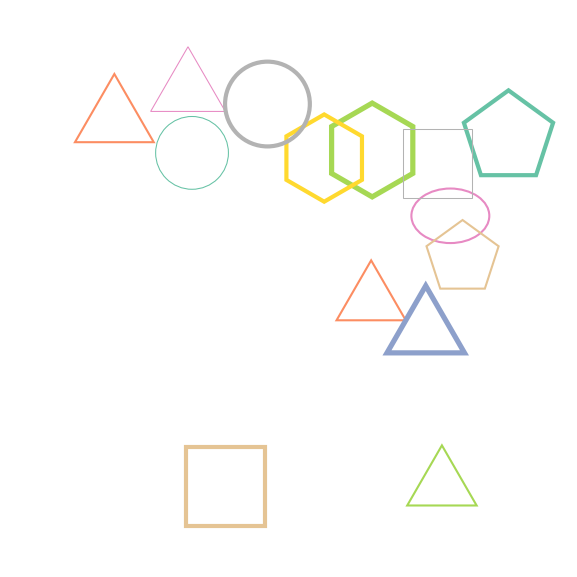[{"shape": "circle", "thickness": 0.5, "radius": 0.32, "center": [0.333, 0.734]}, {"shape": "pentagon", "thickness": 2, "radius": 0.41, "center": [0.881, 0.761]}, {"shape": "triangle", "thickness": 1, "radius": 0.35, "center": [0.643, 0.479]}, {"shape": "triangle", "thickness": 1, "radius": 0.39, "center": [0.198, 0.792]}, {"shape": "triangle", "thickness": 2.5, "radius": 0.39, "center": [0.737, 0.427]}, {"shape": "triangle", "thickness": 0.5, "radius": 0.37, "center": [0.326, 0.844]}, {"shape": "oval", "thickness": 1, "radius": 0.34, "center": [0.78, 0.625]}, {"shape": "triangle", "thickness": 1, "radius": 0.35, "center": [0.765, 0.159]}, {"shape": "hexagon", "thickness": 2.5, "radius": 0.41, "center": [0.645, 0.739]}, {"shape": "hexagon", "thickness": 2, "radius": 0.38, "center": [0.561, 0.725]}, {"shape": "square", "thickness": 2, "radius": 0.34, "center": [0.391, 0.156]}, {"shape": "pentagon", "thickness": 1, "radius": 0.33, "center": [0.801, 0.552]}, {"shape": "square", "thickness": 0.5, "radius": 0.3, "center": [0.758, 0.716]}, {"shape": "circle", "thickness": 2, "radius": 0.37, "center": [0.463, 0.819]}]